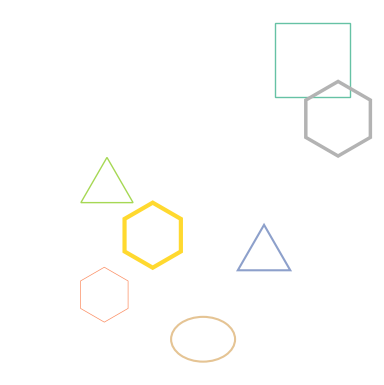[{"shape": "square", "thickness": 1, "radius": 0.49, "center": [0.813, 0.844]}, {"shape": "hexagon", "thickness": 0.5, "radius": 0.36, "center": [0.271, 0.235]}, {"shape": "triangle", "thickness": 1.5, "radius": 0.39, "center": [0.686, 0.337]}, {"shape": "triangle", "thickness": 1, "radius": 0.39, "center": [0.278, 0.513]}, {"shape": "hexagon", "thickness": 3, "radius": 0.42, "center": [0.397, 0.389]}, {"shape": "oval", "thickness": 1.5, "radius": 0.42, "center": [0.527, 0.119]}, {"shape": "hexagon", "thickness": 2.5, "radius": 0.48, "center": [0.878, 0.692]}]